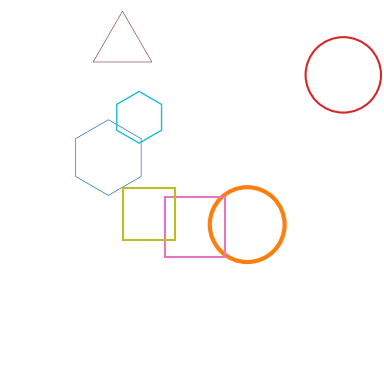[{"shape": "hexagon", "thickness": 0.5, "radius": 0.49, "center": [0.282, 0.591]}, {"shape": "circle", "thickness": 3, "radius": 0.49, "center": [0.642, 0.417]}, {"shape": "circle", "thickness": 1.5, "radius": 0.49, "center": [0.892, 0.806]}, {"shape": "triangle", "thickness": 0.5, "radius": 0.44, "center": [0.318, 0.883]}, {"shape": "square", "thickness": 1.5, "radius": 0.39, "center": [0.506, 0.41]}, {"shape": "square", "thickness": 1.5, "radius": 0.34, "center": [0.387, 0.444]}, {"shape": "hexagon", "thickness": 1, "radius": 0.34, "center": [0.361, 0.695]}]